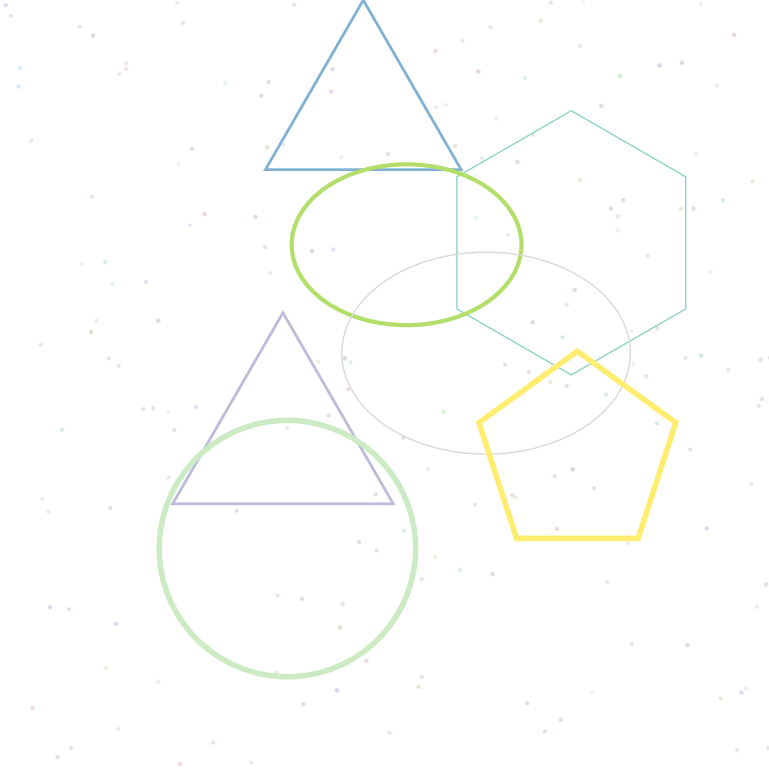[{"shape": "hexagon", "thickness": 0.5, "radius": 0.86, "center": [0.742, 0.685]}, {"shape": "triangle", "thickness": 1, "radius": 0.83, "center": [0.367, 0.428]}, {"shape": "triangle", "thickness": 1, "radius": 0.73, "center": [0.472, 0.853]}, {"shape": "oval", "thickness": 1.5, "radius": 0.75, "center": [0.528, 0.682]}, {"shape": "oval", "thickness": 0.5, "radius": 0.94, "center": [0.631, 0.541]}, {"shape": "circle", "thickness": 2, "radius": 0.83, "center": [0.373, 0.288]}, {"shape": "pentagon", "thickness": 2, "radius": 0.67, "center": [0.75, 0.41]}]